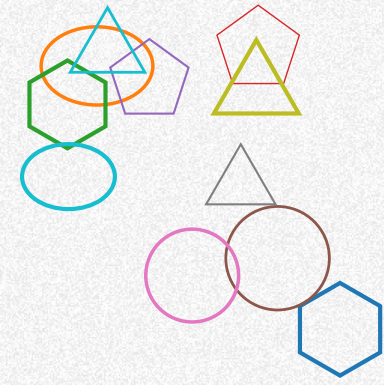[{"shape": "hexagon", "thickness": 3, "radius": 0.6, "center": [0.883, 0.145]}, {"shape": "oval", "thickness": 2.5, "radius": 0.73, "center": [0.252, 0.829]}, {"shape": "hexagon", "thickness": 3, "radius": 0.57, "center": [0.175, 0.729]}, {"shape": "pentagon", "thickness": 1, "radius": 0.56, "center": [0.671, 0.874]}, {"shape": "pentagon", "thickness": 1.5, "radius": 0.54, "center": [0.388, 0.791]}, {"shape": "circle", "thickness": 2, "radius": 0.67, "center": [0.721, 0.329]}, {"shape": "circle", "thickness": 2.5, "radius": 0.6, "center": [0.499, 0.284]}, {"shape": "triangle", "thickness": 1.5, "radius": 0.52, "center": [0.625, 0.521]}, {"shape": "triangle", "thickness": 3, "radius": 0.64, "center": [0.666, 0.769]}, {"shape": "oval", "thickness": 3, "radius": 0.6, "center": [0.178, 0.541]}, {"shape": "triangle", "thickness": 2, "radius": 0.56, "center": [0.279, 0.868]}]